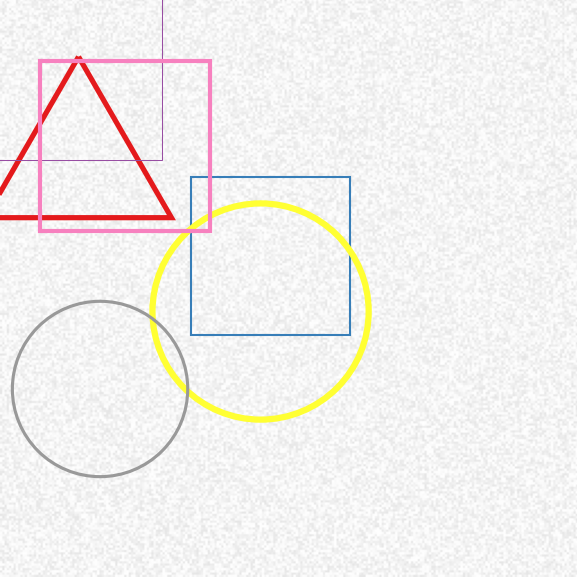[{"shape": "triangle", "thickness": 2.5, "radius": 0.93, "center": [0.136, 0.715]}, {"shape": "square", "thickness": 1, "radius": 0.69, "center": [0.468, 0.555]}, {"shape": "square", "thickness": 0.5, "radius": 0.73, "center": [0.135, 0.867]}, {"shape": "circle", "thickness": 3, "radius": 0.94, "center": [0.451, 0.46]}, {"shape": "square", "thickness": 2, "radius": 0.74, "center": [0.217, 0.746]}, {"shape": "circle", "thickness": 1.5, "radius": 0.76, "center": [0.173, 0.326]}]